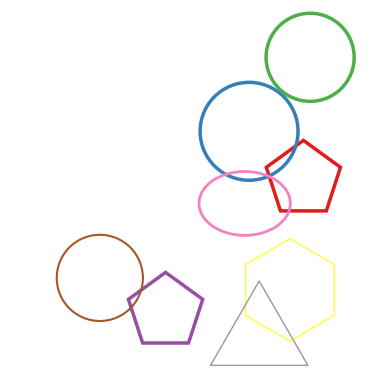[{"shape": "pentagon", "thickness": 2.5, "radius": 0.51, "center": [0.788, 0.534]}, {"shape": "circle", "thickness": 2.5, "radius": 0.64, "center": [0.647, 0.659]}, {"shape": "circle", "thickness": 2.5, "radius": 0.57, "center": [0.806, 0.851]}, {"shape": "pentagon", "thickness": 2.5, "radius": 0.51, "center": [0.43, 0.191]}, {"shape": "hexagon", "thickness": 1, "radius": 0.66, "center": [0.753, 0.247]}, {"shape": "circle", "thickness": 1.5, "radius": 0.56, "center": [0.259, 0.278]}, {"shape": "oval", "thickness": 2, "radius": 0.59, "center": [0.636, 0.472]}, {"shape": "triangle", "thickness": 1, "radius": 0.73, "center": [0.673, 0.124]}]